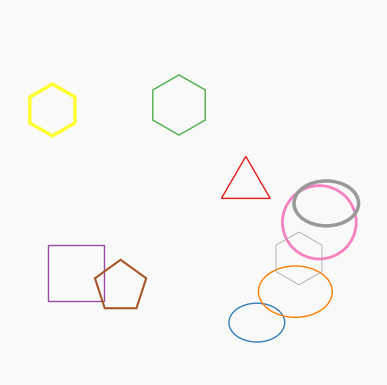[{"shape": "triangle", "thickness": 1, "radius": 0.36, "center": [0.634, 0.521]}, {"shape": "oval", "thickness": 1, "radius": 0.36, "center": [0.663, 0.162]}, {"shape": "hexagon", "thickness": 1, "radius": 0.39, "center": [0.462, 0.727]}, {"shape": "square", "thickness": 1, "radius": 0.37, "center": [0.196, 0.29]}, {"shape": "oval", "thickness": 1, "radius": 0.48, "center": [0.762, 0.242]}, {"shape": "hexagon", "thickness": 2.5, "radius": 0.34, "center": [0.135, 0.714]}, {"shape": "pentagon", "thickness": 1.5, "radius": 0.35, "center": [0.311, 0.256]}, {"shape": "circle", "thickness": 2, "radius": 0.48, "center": [0.824, 0.423]}, {"shape": "oval", "thickness": 2.5, "radius": 0.42, "center": [0.842, 0.472]}, {"shape": "hexagon", "thickness": 0.5, "radius": 0.34, "center": [0.772, 0.329]}]